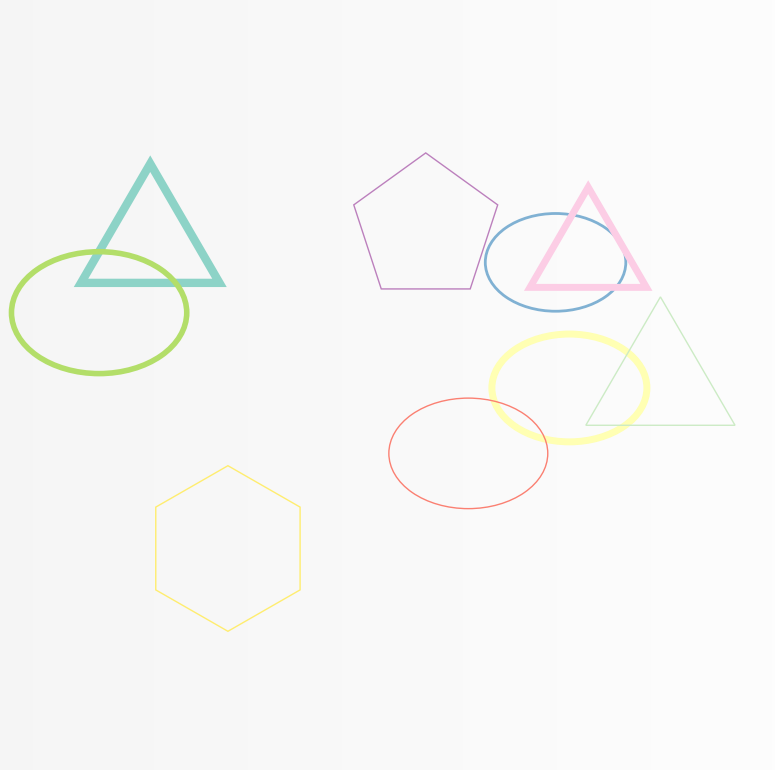[{"shape": "triangle", "thickness": 3, "radius": 0.52, "center": [0.194, 0.684]}, {"shape": "oval", "thickness": 2.5, "radius": 0.5, "center": [0.735, 0.496]}, {"shape": "oval", "thickness": 0.5, "radius": 0.51, "center": [0.604, 0.411]}, {"shape": "oval", "thickness": 1, "radius": 0.45, "center": [0.717, 0.659]}, {"shape": "oval", "thickness": 2, "radius": 0.57, "center": [0.128, 0.594]}, {"shape": "triangle", "thickness": 2.5, "radius": 0.43, "center": [0.759, 0.67]}, {"shape": "pentagon", "thickness": 0.5, "radius": 0.49, "center": [0.549, 0.704]}, {"shape": "triangle", "thickness": 0.5, "radius": 0.56, "center": [0.852, 0.503]}, {"shape": "hexagon", "thickness": 0.5, "radius": 0.54, "center": [0.294, 0.288]}]